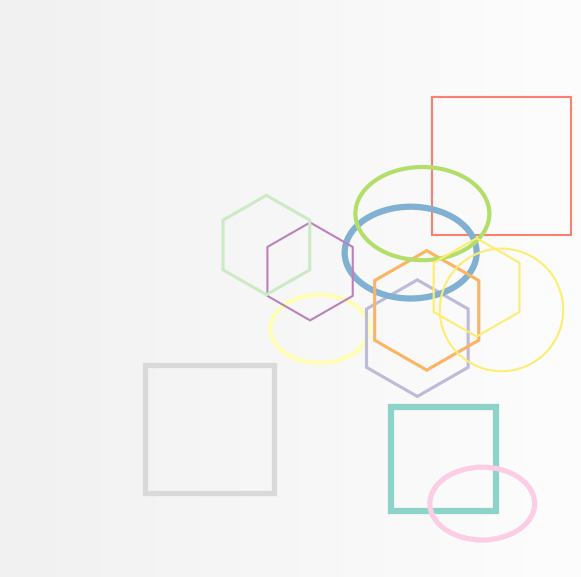[{"shape": "square", "thickness": 3, "radius": 0.45, "center": [0.763, 0.204]}, {"shape": "oval", "thickness": 2, "radius": 0.42, "center": [0.55, 0.43]}, {"shape": "hexagon", "thickness": 1.5, "radius": 0.5, "center": [0.718, 0.414]}, {"shape": "square", "thickness": 1, "radius": 0.6, "center": [0.863, 0.712]}, {"shape": "oval", "thickness": 3, "radius": 0.57, "center": [0.707, 0.562]}, {"shape": "hexagon", "thickness": 1.5, "radius": 0.52, "center": [0.734, 0.462]}, {"shape": "oval", "thickness": 2, "radius": 0.58, "center": [0.727, 0.629]}, {"shape": "oval", "thickness": 2.5, "radius": 0.45, "center": [0.83, 0.127]}, {"shape": "square", "thickness": 2.5, "radius": 0.55, "center": [0.36, 0.256]}, {"shape": "hexagon", "thickness": 1, "radius": 0.42, "center": [0.533, 0.529]}, {"shape": "hexagon", "thickness": 1.5, "radius": 0.43, "center": [0.458, 0.575]}, {"shape": "circle", "thickness": 1, "radius": 0.53, "center": [0.863, 0.462]}, {"shape": "hexagon", "thickness": 1, "radius": 0.43, "center": [0.82, 0.501]}]